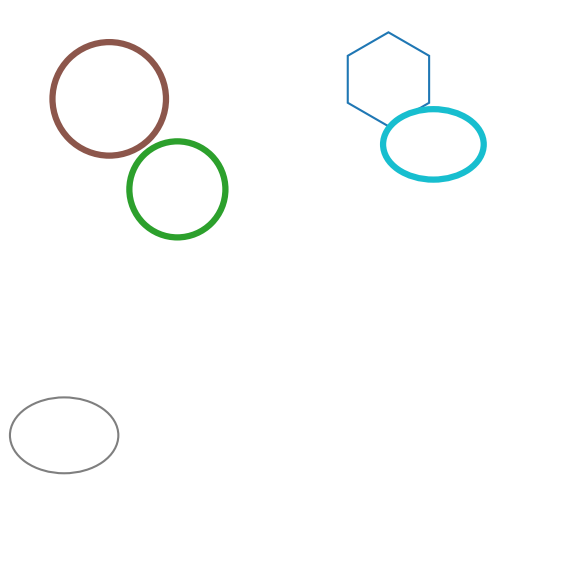[{"shape": "hexagon", "thickness": 1, "radius": 0.41, "center": [0.673, 0.862]}, {"shape": "circle", "thickness": 3, "radius": 0.42, "center": [0.307, 0.671]}, {"shape": "circle", "thickness": 3, "radius": 0.49, "center": [0.189, 0.828]}, {"shape": "oval", "thickness": 1, "radius": 0.47, "center": [0.111, 0.245]}, {"shape": "oval", "thickness": 3, "radius": 0.44, "center": [0.75, 0.749]}]